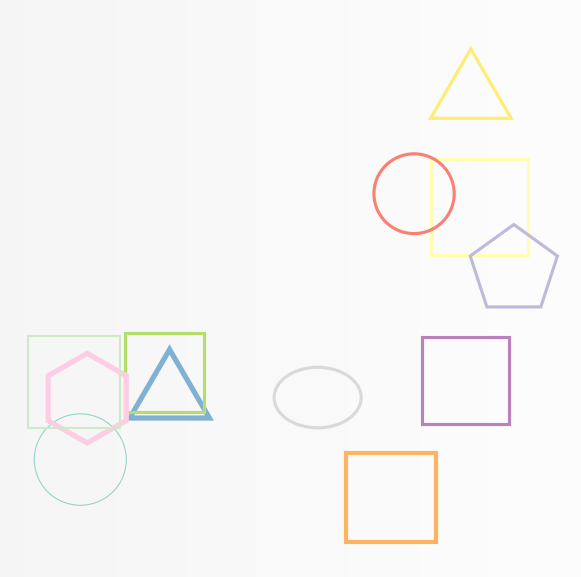[{"shape": "circle", "thickness": 0.5, "radius": 0.4, "center": [0.138, 0.203]}, {"shape": "square", "thickness": 1.5, "radius": 0.42, "center": [0.825, 0.641]}, {"shape": "pentagon", "thickness": 1.5, "radius": 0.39, "center": [0.884, 0.531]}, {"shape": "circle", "thickness": 1.5, "radius": 0.35, "center": [0.712, 0.664]}, {"shape": "triangle", "thickness": 2.5, "radius": 0.4, "center": [0.292, 0.315]}, {"shape": "square", "thickness": 2, "radius": 0.39, "center": [0.673, 0.137]}, {"shape": "square", "thickness": 1.5, "radius": 0.34, "center": [0.283, 0.355]}, {"shape": "hexagon", "thickness": 2.5, "radius": 0.39, "center": [0.15, 0.31]}, {"shape": "oval", "thickness": 1.5, "radius": 0.37, "center": [0.546, 0.311]}, {"shape": "square", "thickness": 1.5, "radius": 0.38, "center": [0.801, 0.341]}, {"shape": "square", "thickness": 1, "radius": 0.4, "center": [0.127, 0.338]}, {"shape": "triangle", "thickness": 1.5, "radius": 0.4, "center": [0.81, 0.834]}]